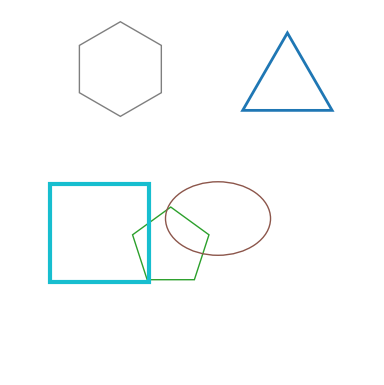[{"shape": "triangle", "thickness": 2, "radius": 0.67, "center": [0.747, 0.78]}, {"shape": "pentagon", "thickness": 1, "radius": 0.52, "center": [0.444, 0.358]}, {"shape": "oval", "thickness": 1, "radius": 0.68, "center": [0.566, 0.432]}, {"shape": "hexagon", "thickness": 1, "radius": 0.61, "center": [0.313, 0.821]}, {"shape": "square", "thickness": 3, "radius": 0.64, "center": [0.259, 0.395]}]